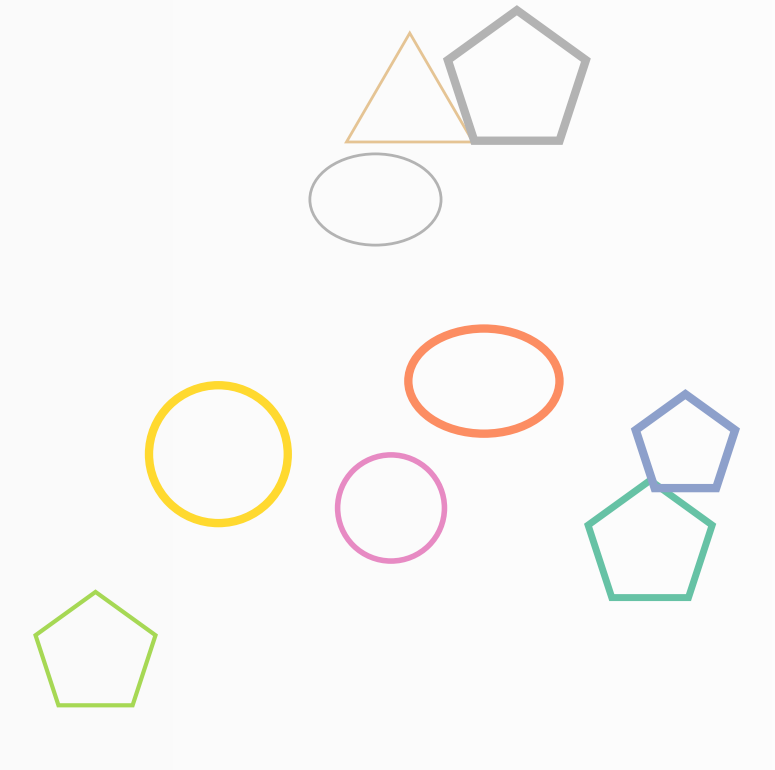[{"shape": "pentagon", "thickness": 2.5, "radius": 0.42, "center": [0.839, 0.292]}, {"shape": "oval", "thickness": 3, "radius": 0.49, "center": [0.624, 0.505]}, {"shape": "pentagon", "thickness": 3, "radius": 0.34, "center": [0.884, 0.421]}, {"shape": "circle", "thickness": 2, "radius": 0.34, "center": [0.505, 0.34]}, {"shape": "pentagon", "thickness": 1.5, "radius": 0.41, "center": [0.123, 0.15]}, {"shape": "circle", "thickness": 3, "radius": 0.45, "center": [0.282, 0.41]}, {"shape": "triangle", "thickness": 1, "radius": 0.47, "center": [0.529, 0.863]}, {"shape": "pentagon", "thickness": 3, "radius": 0.47, "center": [0.667, 0.893]}, {"shape": "oval", "thickness": 1, "radius": 0.42, "center": [0.484, 0.741]}]